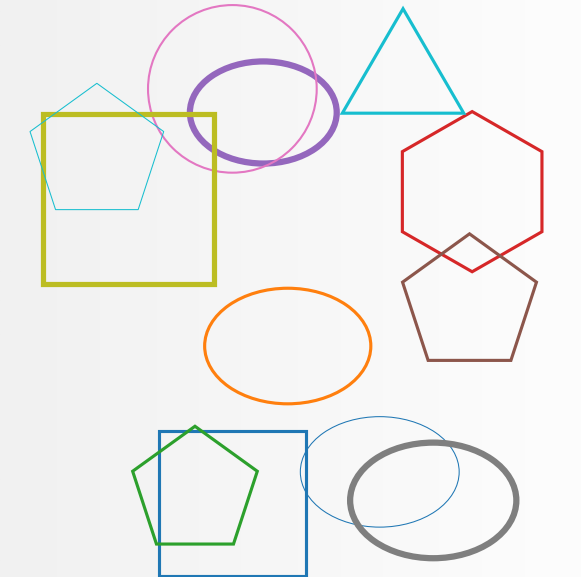[{"shape": "square", "thickness": 1.5, "radius": 0.63, "center": [0.4, 0.128]}, {"shape": "oval", "thickness": 0.5, "radius": 0.68, "center": [0.653, 0.182]}, {"shape": "oval", "thickness": 1.5, "radius": 0.71, "center": [0.495, 0.4]}, {"shape": "pentagon", "thickness": 1.5, "radius": 0.56, "center": [0.335, 0.148]}, {"shape": "hexagon", "thickness": 1.5, "radius": 0.69, "center": [0.812, 0.667]}, {"shape": "oval", "thickness": 3, "radius": 0.63, "center": [0.453, 0.804]}, {"shape": "pentagon", "thickness": 1.5, "radius": 0.61, "center": [0.808, 0.473]}, {"shape": "circle", "thickness": 1, "radius": 0.73, "center": [0.4, 0.845]}, {"shape": "oval", "thickness": 3, "radius": 0.71, "center": [0.745, 0.133]}, {"shape": "square", "thickness": 2.5, "radius": 0.74, "center": [0.221, 0.655]}, {"shape": "pentagon", "thickness": 0.5, "radius": 0.6, "center": [0.167, 0.734]}, {"shape": "triangle", "thickness": 1.5, "radius": 0.6, "center": [0.693, 0.863]}]